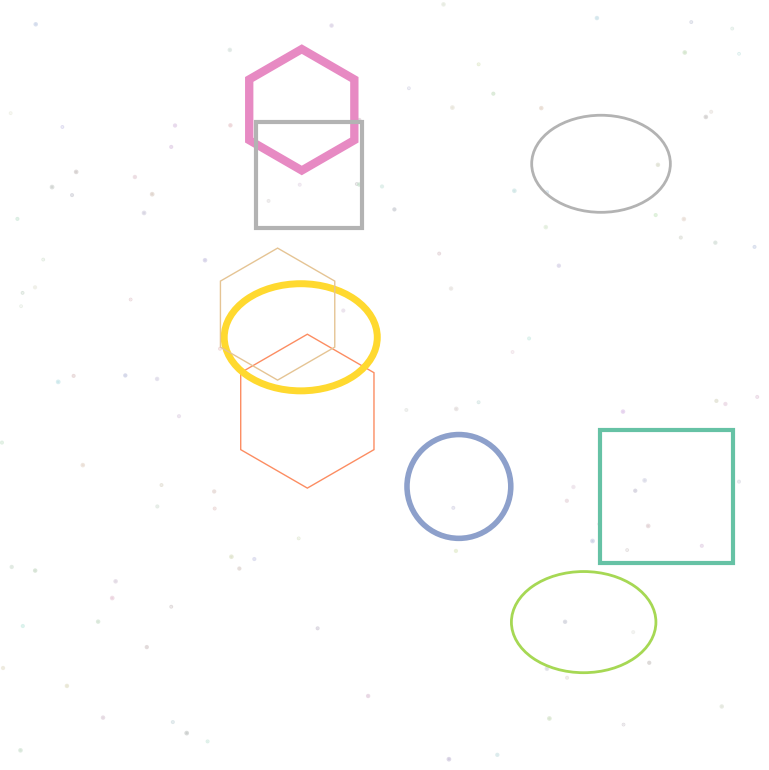[{"shape": "square", "thickness": 1.5, "radius": 0.43, "center": [0.865, 0.355]}, {"shape": "hexagon", "thickness": 0.5, "radius": 0.5, "center": [0.399, 0.466]}, {"shape": "circle", "thickness": 2, "radius": 0.34, "center": [0.596, 0.368]}, {"shape": "hexagon", "thickness": 3, "radius": 0.39, "center": [0.392, 0.857]}, {"shape": "oval", "thickness": 1, "radius": 0.47, "center": [0.758, 0.192]}, {"shape": "oval", "thickness": 2.5, "radius": 0.5, "center": [0.391, 0.562]}, {"shape": "hexagon", "thickness": 0.5, "radius": 0.43, "center": [0.361, 0.592]}, {"shape": "oval", "thickness": 1, "radius": 0.45, "center": [0.781, 0.787]}, {"shape": "square", "thickness": 1.5, "radius": 0.34, "center": [0.401, 0.773]}]